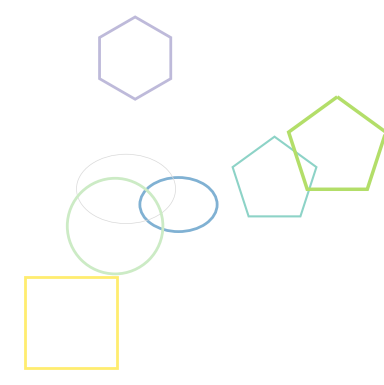[{"shape": "pentagon", "thickness": 1.5, "radius": 0.57, "center": [0.713, 0.531]}, {"shape": "hexagon", "thickness": 2, "radius": 0.53, "center": [0.351, 0.849]}, {"shape": "oval", "thickness": 2, "radius": 0.5, "center": [0.464, 0.469]}, {"shape": "pentagon", "thickness": 2.5, "radius": 0.66, "center": [0.876, 0.616]}, {"shape": "oval", "thickness": 0.5, "radius": 0.64, "center": [0.327, 0.509]}, {"shape": "circle", "thickness": 2, "radius": 0.62, "center": [0.299, 0.413]}, {"shape": "square", "thickness": 2, "radius": 0.6, "center": [0.185, 0.162]}]